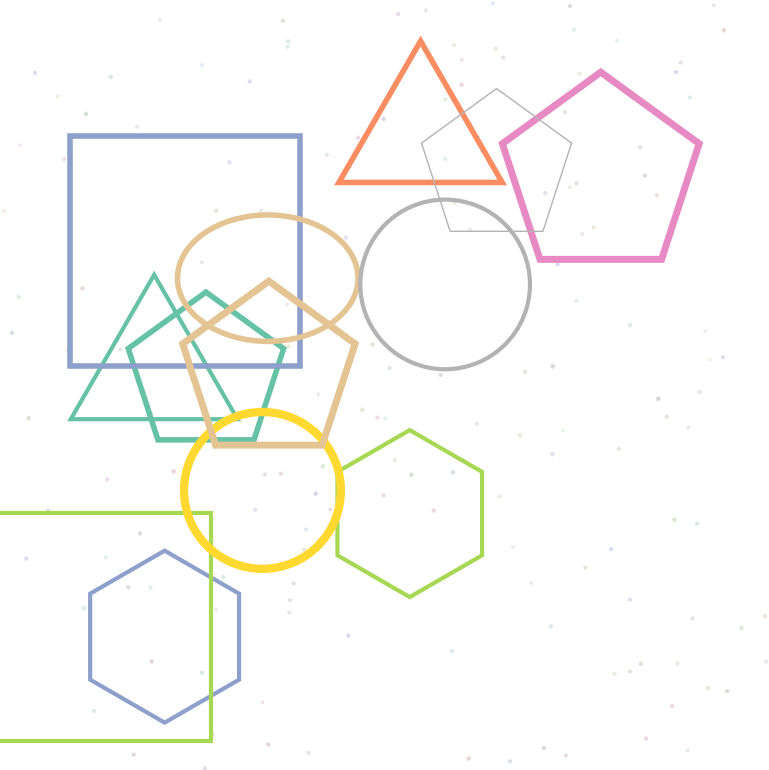[{"shape": "pentagon", "thickness": 2, "radius": 0.53, "center": [0.267, 0.515]}, {"shape": "triangle", "thickness": 1.5, "radius": 0.63, "center": [0.2, 0.518]}, {"shape": "triangle", "thickness": 2, "radius": 0.61, "center": [0.546, 0.824]}, {"shape": "square", "thickness": 2, "radius": 0.75, "center": [0.241, 0.674]}, {"shape": "hexagon", "thickness": 1.5, "radius": 0.56, "center": [0.214, 0.173]}, {"shape": "pentagon", "thickness": 2.5, "radius": 0.67, "center": [0.78, 0.772]}, {"shape": "hexagon", "thickness": 1.5, "radius": 0.54, "center": [0.532, 0.333]}, {"shape": "square", "thickness": 1.5, "radius": 0.74, "center": [0.127, 0.186]}, {"shape": "circle", "thickness": 3, "radius": 0.51, "center": [0.341, 0.363]}, {"shape": "oval", "thickness": 2, "radius": 0.59, "center": [0.348, 0.639]}, {"shape": "pentagon", "thickness": 2.5, "radius": 0.59, "center": [0.349, 0.517]}, {"shape": "pentagon", "thickness": 0.5, "radius": 0.51, "center": [0.645, 0.782]}, {"shape": "circle", "thickness": 1.5, "radius": 0.55, "center": [0.578, 0.631]}]